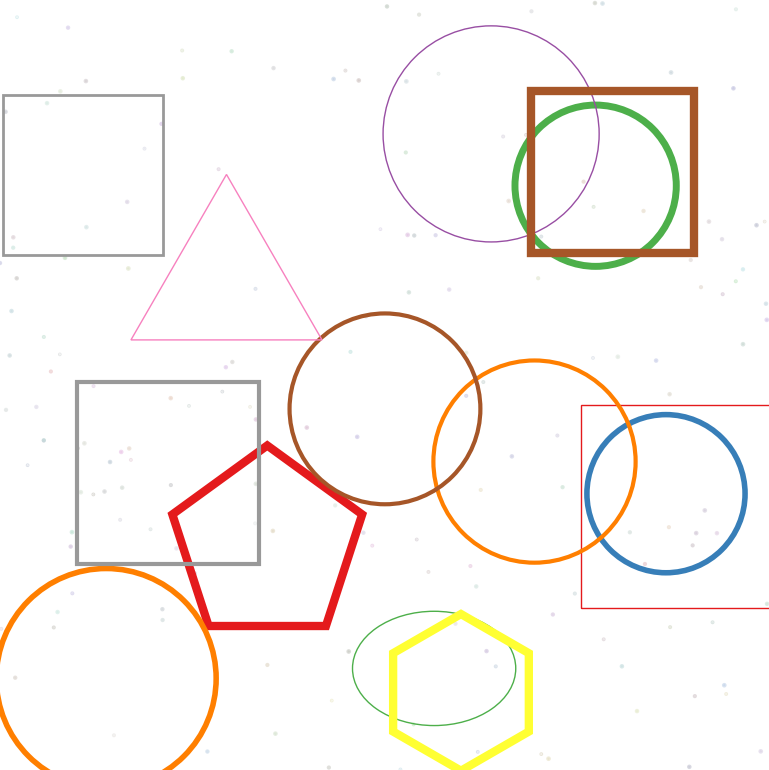[{"shape": "pentagon", "thickness": 3, "radius": 0.65, "center": [0.347, 0.292]}, {"shape": "square", "thickness": 0.5, "radius": 0.66, "center": [0.886, 0.343]}, {"shape": "circle", "thickness": 2, "radius": 0.51, "center": [0.865, 0.359]}, {"shape": "circle", "thickness": 2.5, "radius": 0.52, "center": [0.774, 0.759]}, {"shape": "oval", "thickness": 0.5, "radius": 0.53, "center": [0.564, 0.132]}, {"shape": "circle", "thickness": 0.5, "radius": 0.7, "center": [0.638, 0.826]}, {"shape": "circle", "thickness": 1.5, "radius": 0.66, "center": [0.694, 0.401]}, {"shape": "circle", "thickness": 2, "radius": 0.71, "center": [0.138, 0.119]}, {"shape": "hexagon", "thickness": 3, "radius": 0.51, "center": [0.599, 0.101]}, {"shape": "square", "thickness": 3, "radius": 0.53, "center": [0.795, 0.777]}, {"shape": "circle", "thickness": 1.5, "radius": 0.62, "center": [0.5, 0.469]}, {"shape": "triangle", "thickness": 0.5, "radius": 0.72, "center": [0.294, 0.63]}, {"shape": "square", "thickness": 1, "radius": 0.52, "center": [0.108, 0.773]}, {"shape": "square", "thickness": 1.5, "radius": 0.59, "center": [0.218, 0.386]}]